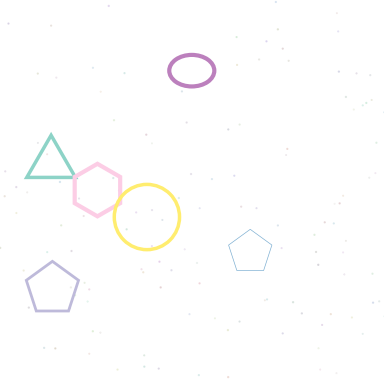[{"shape": "triangle", "thickness": 2.5, "radius": 0.36, "center": [0.133, 0.576]}, {"shape": "pentagon", "thickness": 2, "radius": 0.36, "center": [0.136, 0.25]}, {"shape": "pentagon", "thickness": 0.5, "radius": 0.3, "center": [0.65, 0.345]}, {"shape": "hexagon", "thickness": 3, "radius": 0.34, "center": [0.253, 0.506]}, {"shape": "oval", "thickness": 3, "radius": 0.29, "center": [0.498, 0.816]}, {"shape": "circle", "thickness": 2.5, "radius": 0.42, "center": [0.382, 0.436]}]